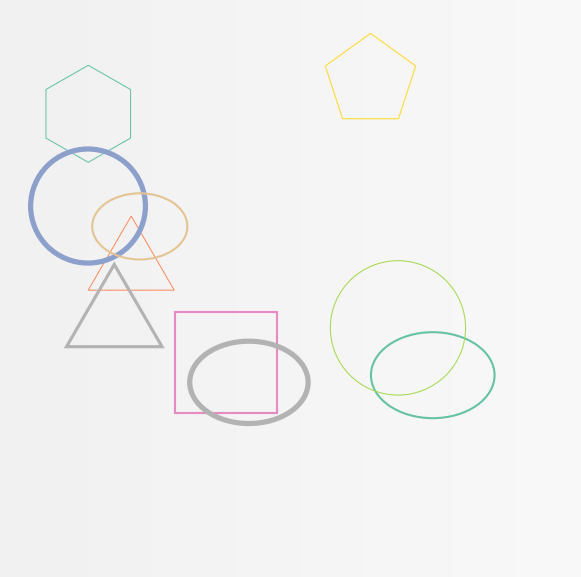[{"shape": "oval", "thickness": 1, "radius": 0.53, "center": [0.745, 0.349]}, {"shape": "hexagon", "thickness": 0.5, "radius": 0.42, "center": [0.152, 0.802]}, {"shape": "triangle", "thickness": 0.5, "radius": 0.43, "center": [0.226, 0.539]}, {"shape": "circle", "thickness": 2.5, "radius": 0.49, "center": [0.151, 0.642]}, {"shape": "square", "thickness": 1, "radius": 0.44, "center": [0.389, 0.371]}, {"shape": "circle", "thickness": 0.5, "radius": 0.58, "center": [0.685, 0.431]}, {"shape": "pentagon", "thickness": 0.5, "radius": 0.41, "center": [0.637, 0.86]}, {"shape": "oval", "thickness": 1, "radius": 0.41, "center": [0.241, 0.607]}, {"shape": "triangle", "thickness": 1.5, "radius": 0.47, "center": [0.197, 0.446]}, {"shape": "oval", "thickness": 2.5, "radius": 0.51, "center": [0.428, 0.337]}]